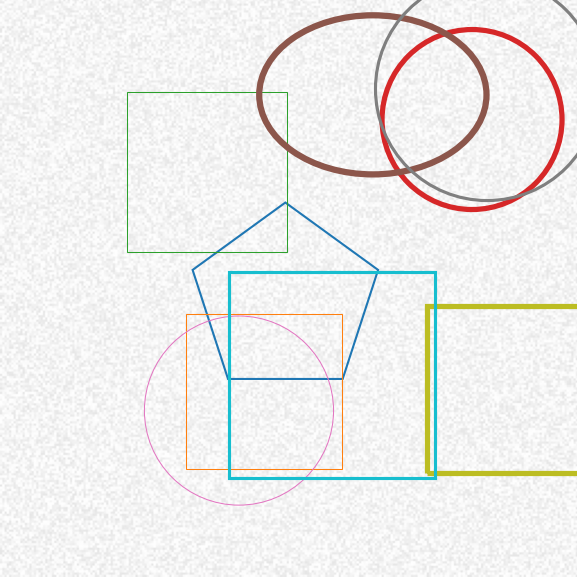[{"shape": "pentagon", "thickness": 1, "radius": 0.84, "center": [0.494, 0.48]}, {"shape": "square", "thickness": 0.5, "radius": 0.67, "center": [0.457, 0.321]}, {"shape": "square", "thickness": 0.5, "radius": 0.69, "center": [0.359, 0.701]}, {"shape": "circle", "thickness": 2.5, "radius": 0.78, "center": [0.817, 0.792]}, {"shape": "oval", "thickness": 3, "radius": 0.98, "center": [0.646, 0.835]}, {"shape": "circle", "thickness": 0.5, "radius": 0.82, "center": [0.414, 0.288]}, {"shape": "circle", "thickness": 1.5, "radius": 0.97, "center": [0.844, 0.845]}, {"shape": "square", "thickness": 2.5, "radius": 0.72, "center": [0.884, 0.325]}, {"shape": "square", "thickness": 1.5, "radius": 0.89, "center": [0.576, 0.35]}]